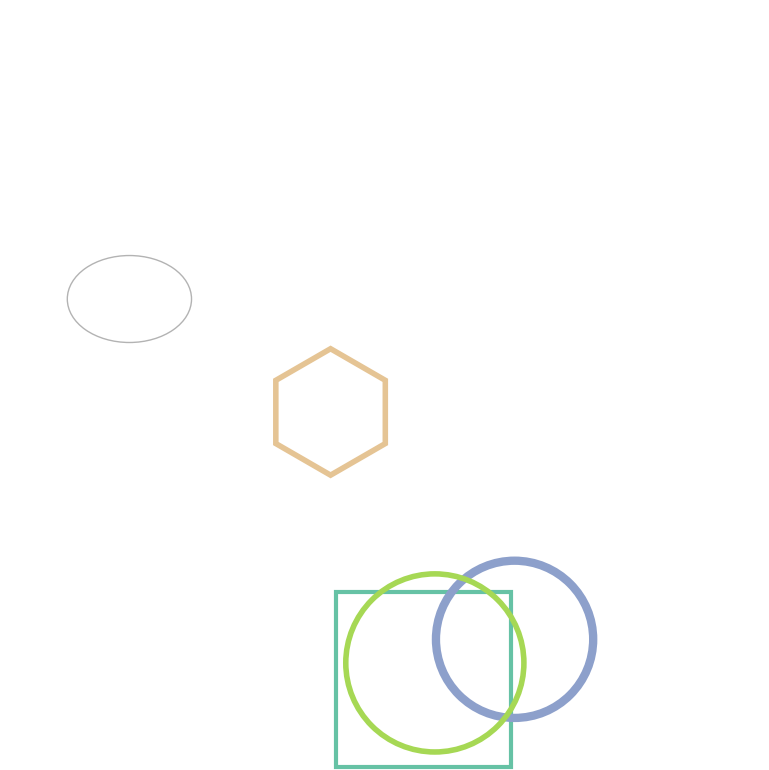[{"shape": "square", "thickness": 1.5, "radius": 0.57, "center": [0.55, 0.118]}, {"shape": "circle", "thickness": 3, "radius": 0.51, "center": [0.668, 0.17]}, {"shape": "circle", "thickness": 2, "radius": 0.58, "center": [0.565, 0.139]}, {"shape": "hexagon", "thickness": 2, "radius": 0.41, "center": [0.429, 0.465]}, {"shape": "oval", "thickness": 0.5, "radius": 0.4, "center": [0.168, 0.612]}]